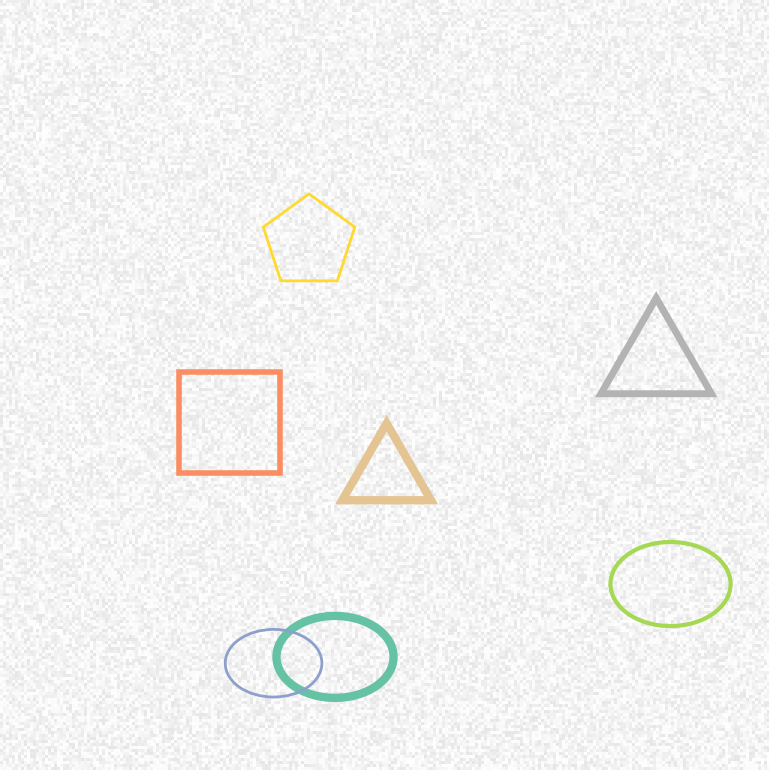[{"shape": "oval", "thickness": 3, "radius": 0.38, "center": [0.435, 0.147]}, {"shape": "square", "thickness": 2, "radius": 0.33, "center": [0.298, 0.451]}, {"shape": "oval", "thickness": 1, "radius": 0.31, "center": [0.355, 0.139]}, {"shape": "oval", "thickness": 1.5, "radius": 0.39, "center": [0.871, 0.242]}, {"shape": "pentagon", "thickness": 1, "radius": 0.31, "center": [0.401, 0.686]}, {"shape": "triangle", "thickness": 3, "radius": 0.33, "center": [0.502, 0.384]}, {"shape": "triangle", "thickness": 2.5, "radius": 0.41, "center": [0.852, 0.53]}]